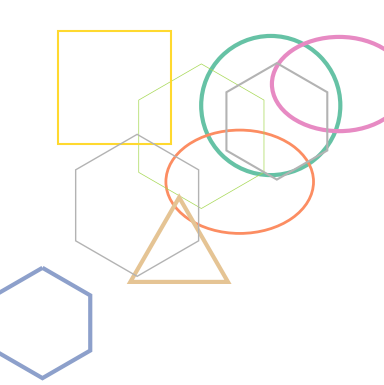[{"shape": "circle", "thickness": 3, "radius": 0.9, "center": [0.703, 0.726]}, {"shape": "oval", "thickness": 2, "radius": 0.96, "center": [0.623, 0.528]}, {"shape": "hexagon", "thickness": 3, "radius": 0.72, "center": [0.11, 0.161]}, {"shape": "oval", "thickness": 3, "radius": 0.87, "center": [0.881, 0.782]}, {"shape": "hexagon", "thickness": 0.5, "radius": 0.94, "center": [0.523, 0.646]}, {"shape": "square", "thickness": 1.5, "radius": 0.73, "center": [0.298, 0.774]}, {"shape": "triangle", "thickness": 3, "radius": 0.73, "center": [0.465, 0.341]}, {"shape": "hexagon", "thickness": 1, "radius": 0.92, "center": [0.356, 0.467]}, {"shape": "hexagon", "thickness": 1.5, "radius": 0.76, "center": [0.719, 0.685]}]